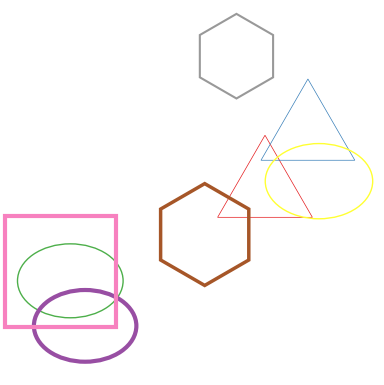[{"shape": "triangle", "thickness": 0.5, "radius": 0.71, "center": [0.688, 0.507]}, {"shape": "triangle", "thickness": 0.5, "radius": 0.7, "center": [0.8, 0.654]}, {"shape": "oval", "thickness": 1, "radius": 0.69, "center": [0.183, 0.271]}, {"shape": "oval", "thickness": 3, "radius": 0.67, "center": [0.221, 0.154]}, {"shape": "oval", "thickness": 1, "radius": 0.7, "center": [0.828, 0.529]}, {"shape": "hexagon", "thickness": 2.5, "radius": 0.66, "center": [0.532, 0.391]}, {"shape": "square", "thickness": 3, "radius": 0.72, "center": [0.157, 0.296]}, {"shape": "hexagon", "thickness": 1.5, "radius": 0.55, "center": [0.614, 0.854]}]